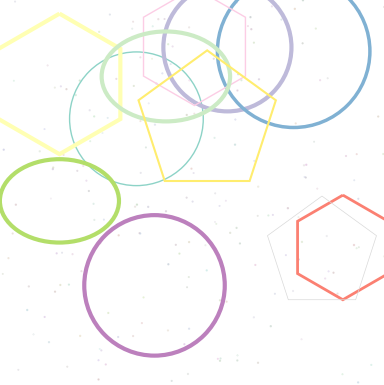[{"shape": "circle", "thickness": 1, "radius": 0.87, "center": [0.354, 0.691]}, {"shape": "hexagon", "thickness": 3, "radius": 0.91, "center": [0.155, 0.782]}, {"shape": "circle", "thickness": 3, "radius": 0.83, "center": [0.591, 0.877]}, {"shape": "hexagon", "thickness": 2, "radius": 0.68, "center": [0.891, 0.357]}, {"shape": "circle", "thickness": 2.5, "radius": 0.99, "center": [0.763, 0.867]}, {"shape": "oval", "thickness": 3, "radius": 0.77, "center": [0.154, 0.478]}, {"shape": "hexagon", "thickness": 1, "radius": 0.76, "center": [0.505, 0.879]}, {"shape": "pentagon", "thickness": 0.5, "radius": 0.74, "center": [0.836, 0.342]}, {"shape": "circle", "thickness": 3, "radius": 0.91, "center": [0.401, 0.259]}, {"shape": "oval", "thickness": 3, "radius": 0.83, "center": [0.431, 0.801]}, {"shape": "pentagon", "thickness": 1.5, "radius": 0.94, "center": [0.538, 0.682]}]